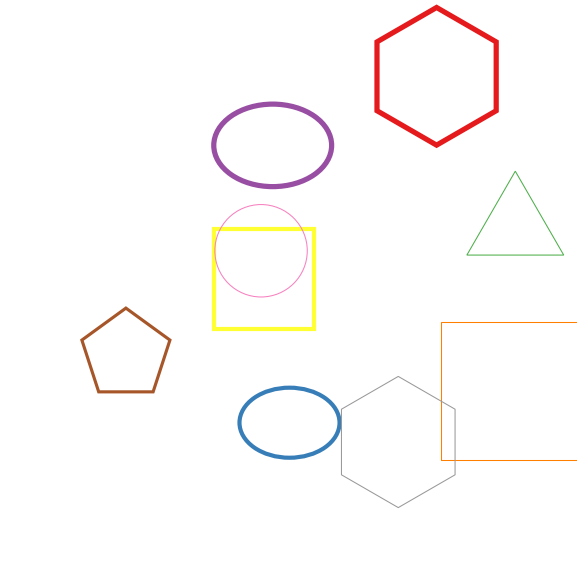[{"shape": "hexagon", "thickness": 2.5, "radius": 0.6, "center": [0.756, 0.867]}, {"shape": "oval", "thickness": 2, "radius": 0.43, "center": [0.501, 0.267]}, {"shape": "triangle", "thickness": 0.5, "radius": 0.48, "center": [0.892, 0.606]}, {"shape": "oval", "thickness": 2.5, "radius": 0.51, "center": [0.472, 0.747]}, {"shape": "square", "thickness": 0.5, "radius": 0.6, "center": [0.883, 0.322]}, {"shape": "square", "thickness": 2, "radius": 0.43, "center": [0.457, 0.516]}, {"shape": "pentagon", "thickness": 1.5, "radius": 0.4, "center": [0.218, 0.385]}, {"shape": "circle", "thickness": 0.5, "radius": 0.4, "center": [0.452, 0.565]}, {"shape": "hexagon", "thickness": 0.5, "radius": 0.57, "center": [0.69, 0.234]}]